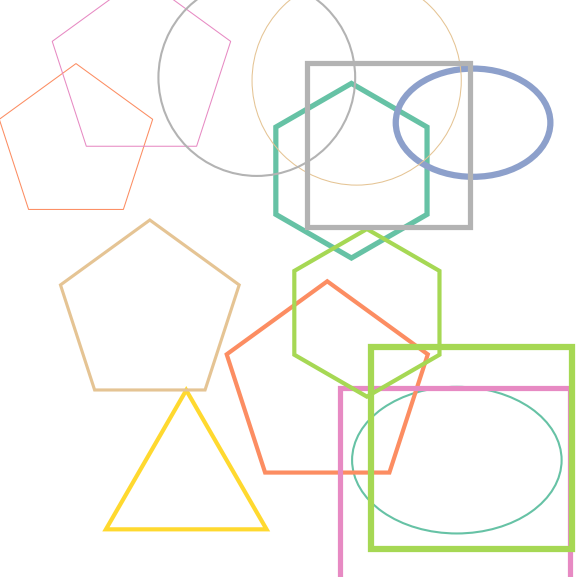[{"shape": "oval", "thickness": 1, "radius": 0.91, "center": [0.791, 0.202]}, {"shape": "hexagon", "thickness": 2.5, "radius": 0.76, "center": [0.609, 0.704]}, {"shape": "pentagon", "thickness": 2, "radius": 0.92, "center": [0.567, 0.329]}, {"shape": "pentagon", "thickness": 0.5, "radius": 0.7, "center": [0.132, 0.749]}, {"shape": "oval", "thickness": 3, "radius": 0.67, "center": [0.819, 0.787]}, {"shape": "pentagon", "thickness": 0.5, "radius": 0.81, "center": [0.245, 0.877]}, {"shape": "square", "thickness": 2.5, "radius": 0.99, "center": [0.788, 0.128]}, {"shape": "hexagon", "thickness": 2, "radius": 0.73, "center": [0.635, 0.457]}, {"shape": "square", "thickness": 3, "radius": 0.87, "center": [0.816, 0.224]}, {"shape": "triangle", "thickness": 2, "radius": 0.8, "center": [0.322, 0.163]}, {"shape": "circle", "thickness": 0.5, "radius": 0.91, "center": [0.618, 0.86]}, {"shape": "pentagon", "thickness": 1.5, "radius": 0.81, "center": [0.259, 0.455]}, {"shape": "square", "thickness": 2.5, "radius": 0.71, "center": [0.673, 0.749]}, {"shape": "circle", "thickness": 1, "radius": 0.85, "center": [0.445, 0.865]}]